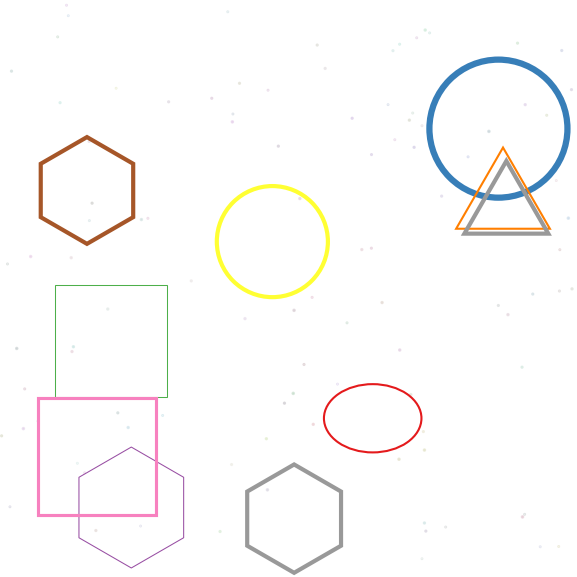[{"shape": "oval", "thickness": 1, "radius": 0.42, "center": [0.645, 0.275]}, {"shape": "circle", "thickness": 3, "radius": 0.6, "center": [0.863, 0.776]}, {"shape": "square", "thickness": 0.5, "radius": 0.48, "center": [0.192, 0.408]}, {"shape": "hexagon", "thickness": 0.5, "radius": 0.52, "center": [0.227, 0.12]}, {"shape": "triangle", "thickness": 1, "radius": 0.47, "center": [0.871, 0.65]}, {"shape": "circle", "thickness": 2, "radius": 0.48, "center": [0.472, 0.581]}, {"shape": "hexagon", "thickness": 2, "radius": 0.46, "center": [0.151, 0.669]}, {"shape": "square", "thickness": 1.5, "radius": 0.51, "center": [0.168, 0.208]}, {"shape": "hexagon", "thickness": 2, "radius": 0.47, "center": [0.509, 0.101]}, {"shape": "triangle", "thickness": 2, "radius": 0.42, "center": [0.877, 0.636]}]